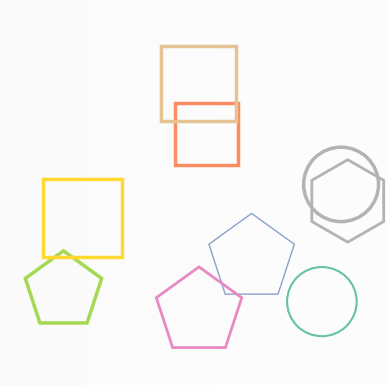[{"shape": "circle", "thickness": 1.5, "radius": 0.45, "center": [0.831, 0.217]}, {"shape": "square", "thickness": 2.5, "radius": 0.4, "center": [0.533, 0.652]}, {"shape": "pentagon", "thickness": 1, "radius": 0.58, "center": [0.649, 0.33]}, {"shape": "pentagon", "thickness": 2, "radius": 0.58, "center": [0.514, 0.191]}, {"shape": "pentagon", "thickness": 2.5, "radius": 0.52, "center": [0.164, 0.245]}, {"shape": "square", "thickness": 2.5, "radius": 0.51, "center": [0.212, 0.434]}, {"shape": "square", "thickness": 2.5, "radius": 0.49, "center": [0.513, 0.784]}, {"shape": "circle", "thickness": 2.5, "radius": 0.48, "center": [0.88, 0.521]}, {"shape": "hexagon", "thickness": 2, "radius": 0.54, "center": [0.897, 0.478]}]